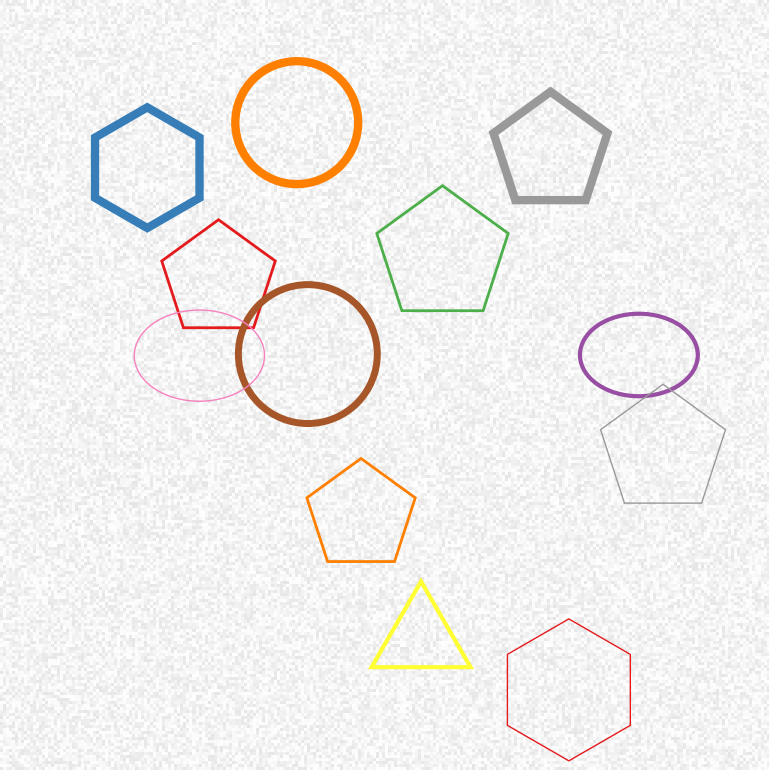[{"shape": "pentagon", "thickness": 1, "radius": 0.39, "center": [0.284, 0.637]}, {"shape": "hexagon", "thickness": 0.5, "radius": 0.46, "center": [0.739, 0.104]}, {"shape": "hexagon", "thickness": 3, "radius": 0.39, "center": [0.191, 0.782]}, {"shape": "pentagon", "thickness": 1, "radius": 0.45, "center": [0.575, 0.669]}, {"shape": "oval", "thickness": 1.5, "radius": 0.38, "center": [0.83, 0.539]}, {"shape": "circle", "thickness": 3, "radius": 0.4, "center": [0.385, 0.841]}, {"shape": "pentagon", "thickness": 1, "radius": 0.37, "center": [0.469, 0.331]}, {"shape": "triangle", "thickness": 1.5, "radius": 0.37, "center": [0.547, 0.171]}, {"shape": "circle", "thickness": 2.5, "radius": 0.45, "center": [0.4, 0.54]}, {"shape": "oval", "thickness": 0.5, "radius": 0.42, "center": [0.259, 0.538]}, {"shape": "pentagon", "thickness": 3, "radius": 0.39, "center": [0.715, 0.803]}, {"shape": "pentagon", "thickness": 0.5, "radius": 0.43, "center": [0.861, 0.416]}]